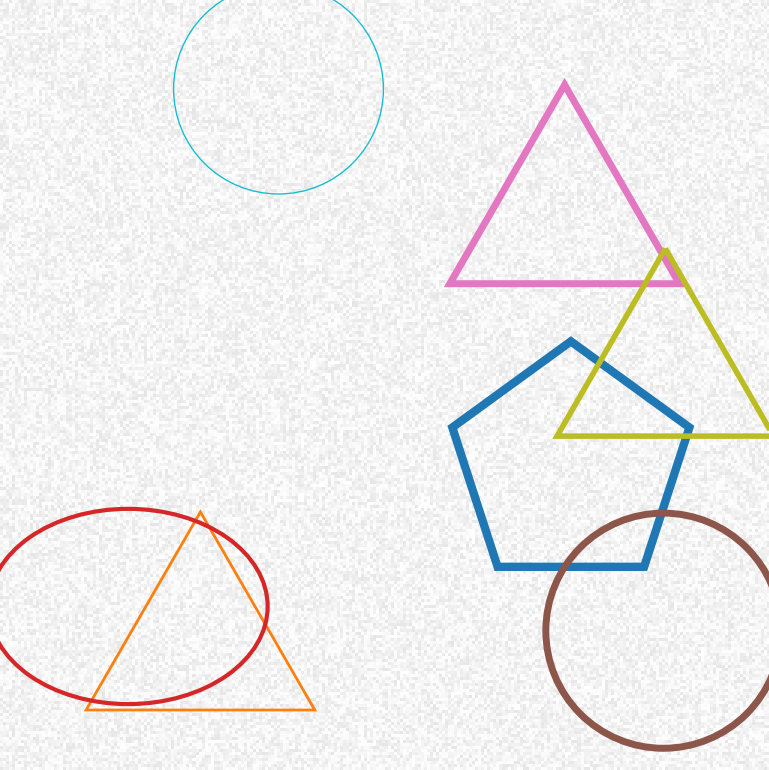[{"shape": "pentagon", "thickness": 3, "radius": 0.81, "center": [0.741, 0.395]}, {"shape": "triangle", "thickness": 1, "radius": 0.86, "center": [0.26, 0.164]}, {"shape": "oval", "thickness": 1.5, "radius": 0.91, "center": [0.166, 0.212]}, {"shape": "circle", "thickness": 2.5, "radius": 0.76, "center": [0.862, 0.181]}, {"shape": "triangle", "thickness": 2.5, "radius": 0.86, "center": [0.733, 0.718]}, {"shape": "triangle", "thickness": 2, "radius": 0.81, "center": [0.864, 0.515]}, {"shape": "circle", "thickness": 0.5, "radius": 0.68, "center": [0.362, 0.884]}]